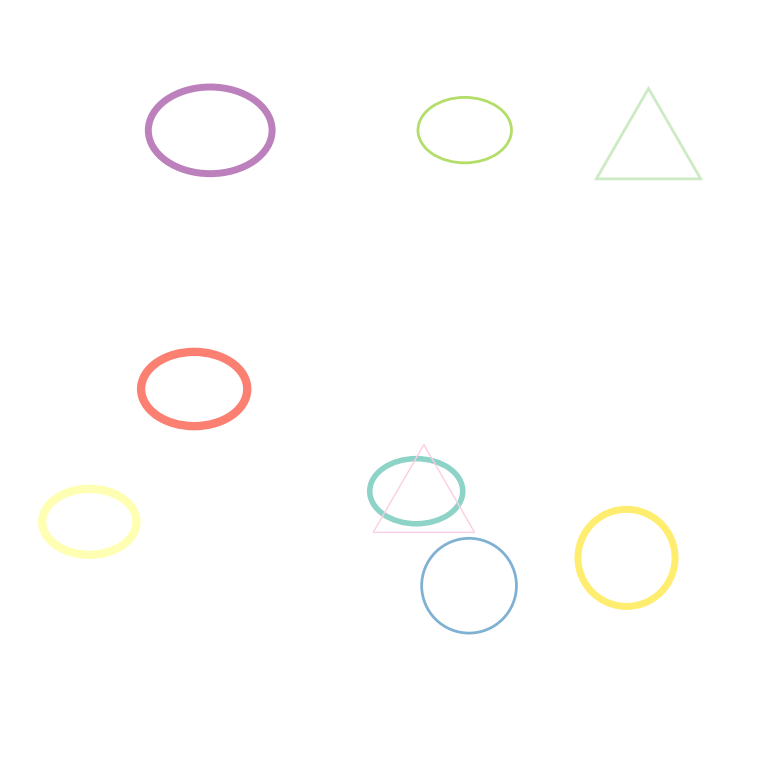[{"shape": "oval", "thickness": 2, "radius": 0.3, "center": [0.541, 0.362]}, {"shape": "oval", "thickness": 3, "radius": 0.31, "center": [0.116, 0.322]}, {"shape": "oval", "thickness": 3, "radius": 0.34, "center": [0.252, 0.495]}, {"shape": "circle", "thickness": 1, "radius": 0.31, "center": [0.609, 0.239]}, {"shape": "oval", "thickness": 1, "radius": 0.3, "center": [0.604, 0.831]}, {"shape": "triangle", "thickness": 0.5, "radius": 0.38, "center": [0.551, 0.347]}, {"shape": "oval", "thickness": 2.5, "radius": 0.4, "center": [0.273, 0.831]}, {"shape": "triangle", "thickness": 1, "radius": 0.39, "center": [0.842, 0.807]}, {"shape": "circle", "thickness": 2.5, "radius": 0.32, "center": [0.814, 0.275]}]